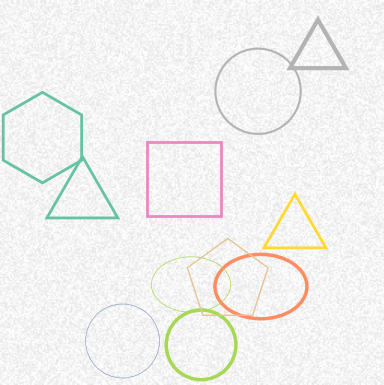[{"shape": "triangle", "thickness": 2, "radius": 0.53, "center": [0.214, 0.487]}, {"shape": "hexagon", "thickness": 2, "radius": 0.59, "center": [0.11, 0.643]}, {"shape": "oval", "thickness": 2.5, "radius": 0.6, "center": [0.678, 0.256]}, {"shape": "circle", "thickness": 0.5, "radius": 0.48, "center": [0.318, 0.114]}, {"shape": "square", "thickness": 2, "radius": 0.48, "center": [0.478, 0.535]}, {"shape": "oval", "thickness": 0.5, "radius": 0.51, "center": [0.496, 0.261]}, {"shape": "circle", "thickness": 2.5, "radius": 0.45, "center": [0.522, 0.104]}, {"shape": "triangle", "thickness": 2, "radius": 0.46, "center": [0.766, 0.403]}, {"shape": "pentagon", "thickness": 1, "radius": 0.55, "center": [0.591, 0.27]}, {"shape": "circle", "thickness": 1.5, "radius": 0.55, "center": [0.67, 0.763]}, {"shape": "triangle", "thickness": 3, "radius": 0.42, "center": [0.826, 0.865]}]